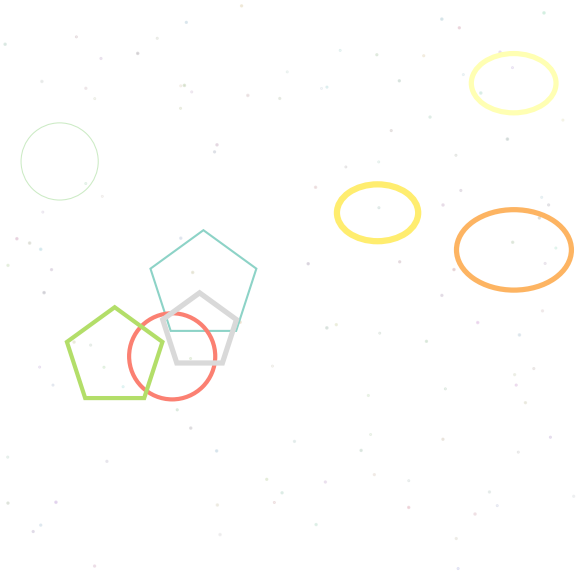[{"shape": "pentagon", "thickness": 1, "radius": 0.48, "center": [0.352, 0.504]}, {"shape": "oval", "thickness": 2.5, "radius": 0.37, "center": [0.889, 0.855]}, {"shape": "circle", "thickness": 2, "radius": 0.37, "center": [0.298, 0.382]}, {"shape": "oval", "thickness": 2.5, "radius": 0.5, "center": [0.89, 0.566]}, {"shape": "pentagon", "thickness": 2, "radius": 0.43, "center": [0.199, 0.38]}, {"shape": "pentagon", "thickness": 2.5, "radius": 0.34, "center": [0.346, 0.425]}, {"shape": "circle", "thickness": 0.5, "radius": 0.33, "center": [0.103, 0.72]}, {"shape": "oval", "thickness": 3, "radius": 0.35, "center": [0.654, 0.631]}]